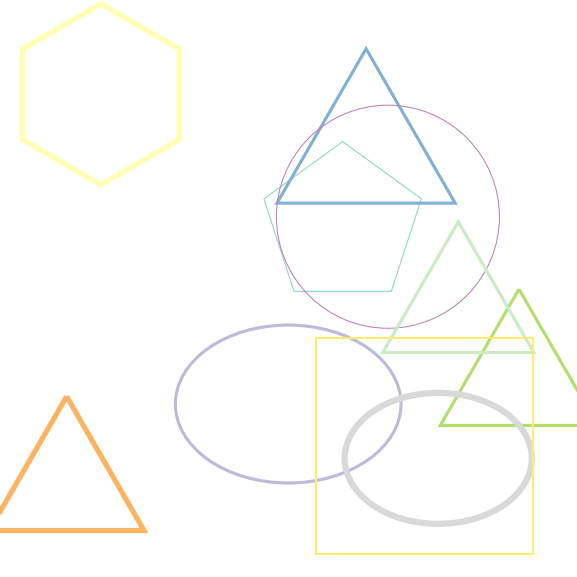[{"shape": "pentagon", "thickness": 0.5, "radius": 0.72, "center": [0.593, 0.611]}, {"shape": "hexagon", "thickness": 2.5, "radius": 0.78, "center": [0.175, 0.836]}, {"shape": "oval", "thickness": 1.5, "radius": 0.98, "center": [0.499, 0.3]}, {"shape": "triangle", "thickness": 1.5, "radius": 0.89, "center": [0.634, 0.736]}, {"shape": "triangle", "thickness": 2.5, "radius": 0.77, "center": [0.115, 0.158]}, {"shape": "triangle", "thickness": 1.5, "radius": 0.79, "center": [0.899, 0.341]}, {"shape": "oval", "thickness": 3, "radius": 0.81, "center": [0.759, 0.205]}, {"shape": "circle", "thickness": 0.5, "radius": 0.97, "center": [0.672, 0.624]}, {"shape": "triangle", "thickness": 1.5, "radius": 0.76, "center": [0.794, 0.464]}, {"shape": "square", "thickness": 1, "radius": 0.94, "center": [0.735, 0.227]}]